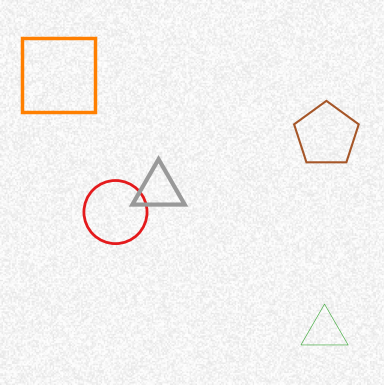[{"shape": "circle", "thickness": 2, "radius": 0.41, "center": [0.3, 0.449]}, {"shape": "triangle", "thickness": 0.5, "radius": 0.35, "center": [0.843, 0.139]}, {"shape": "square", "thickness": 2.5, "radius": 0.48, "center": [0.151, 0.805]}, {"shape": "pentagon", "thickness": 1.5, "radius": 0.44, "center": [0.848, 0.65]}, {"shape": "triangle", "thickness": 3, "radius": 0.39, "center": [0.412, 0.508]}]